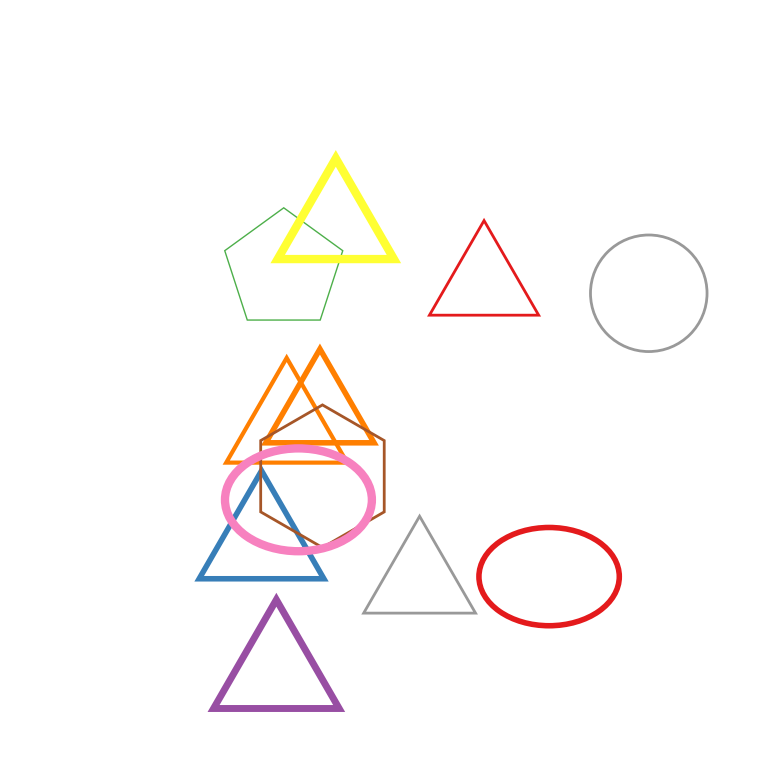[{"shape": "oval", "thickness": 2, "radius": 0.46, "center": [0.713, 0.251]}, {"shape": "triangle", "thickness": 1, "radius": 0.41, "center": [0.629, 0.632]}, {"shape": "triangle", "thickness": 2, "radius": 0.47, "center": [0.34, 0.295]}, {"shape": "pentagon", "thickness": 0.5, "radius": 0.4, "center": [0.369, 0.65]}, {"shape": "triangle", "thickness": 2.5, "radius": 0.47, "center": [0.359, 0.127]}, {"shape": "triangle", "thickness": 1.5, "radius": 0.45, "center": [0.372, 0.445]}, {"shape": "triangle", "thickness": 2, "radius": 0.41, "center": [0.416, 0.466]}, {"shape": "triangle", "thickness": 3, "radius": 0.44, "center": [0.436, 0.707]}, {"shape": "hexagon", "thickness": 1, "radius": 0.46, "center": [0.419, 0.382]}, {"shape": "oval", "thickness": 3, "radius": 0.48, "center": [0.388, 0.351]}, {"shape": "triangle", "thickness": 1, "radius": 0.42, "center": [0.545, 0.246]}, {"shape": "circle", "thickness": 1, "radius": 0.38, "center": [0.843, 0.619]}]